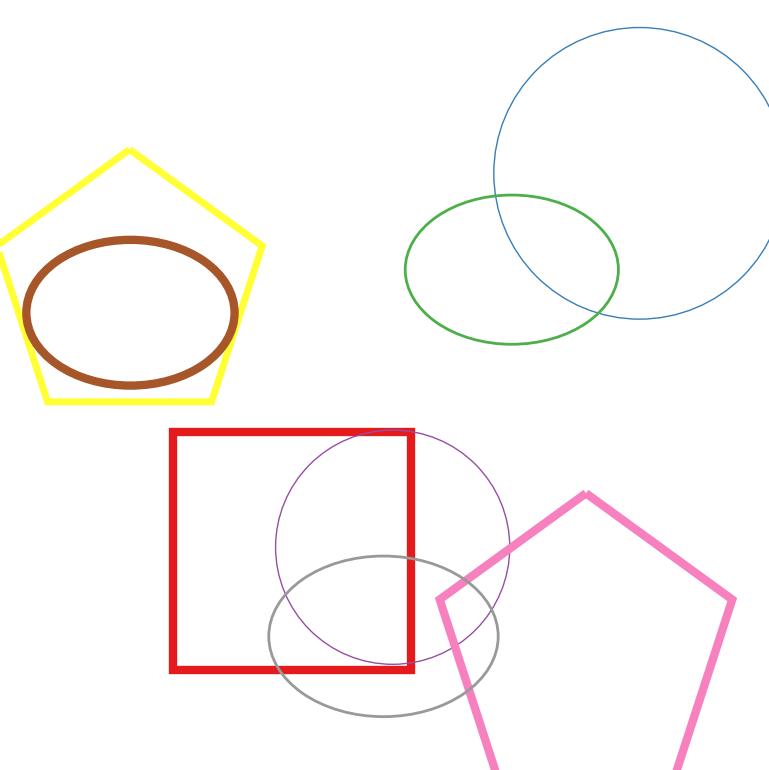[{"shape": "square", "thickness": 3, "radius": 0.77, "center": [0.379, 0.284]}, {"shape": "circle", "thickness": 0.5, "radius": 0.95, "center": [0.831, 0.775]}, {"shape": "oval", "thickness": 1, "radius": 0.69, "center": [0.665, 0.65]}, {"shape": "circle", "thickness": 0.5, "radius": 0.76, "center": [0.51, 0.289]}, {"shape": "pentagon", "thickness": 2.5, "radius": 0.91, "center": [0.168, 0.625]}, {"shape": "oval", "thickness": 3, "radius": 0.68, "center": [0.169, 0.594]}, {"shape": "pentagon", "thickness": 3, "radius": 1.0, "center": [0.761, 0.16]}, {"shape": "oval", "thickness": 1, "radius": 0.74, "center": [0.498, 0.174]}]